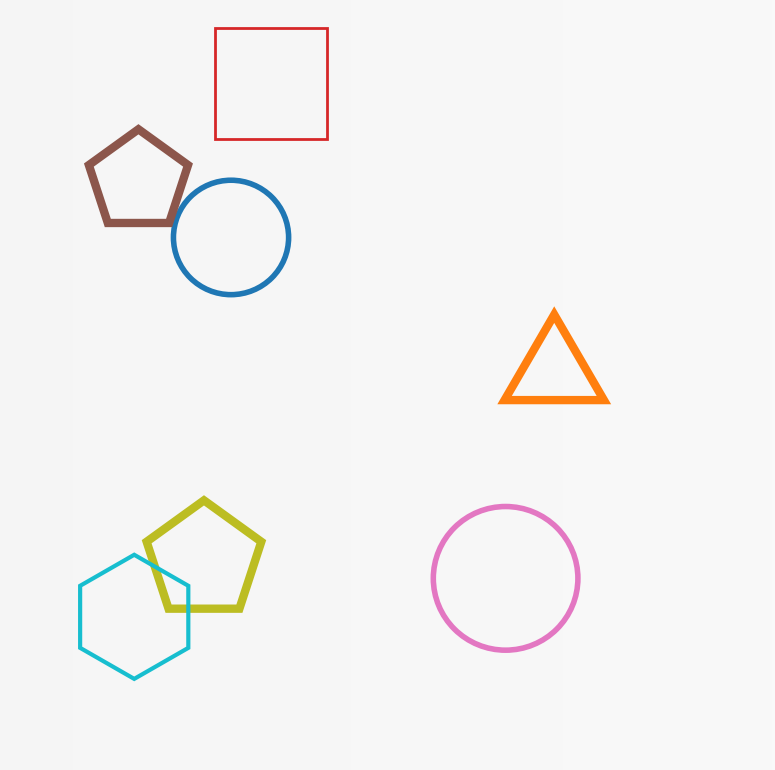[{"shape": "circle", "thickness": 2, "radius": 0.37, "center": [0.298, 0.692]}, {"shape": "triangle", "thickness": 3, "radius": 0.37, "center": [0.715, 0.517]}, {"shape": "square", "thickness": 1, "radius": 0.36, "center": [0.349, 0.891]}, {"shape": "pentagon", "thickness": 3, "radius": 0.34, "center": [0.179, 0.765]}, {"shape": "circle", "thickness": 2, "radius": 0.47, "center": [0.652, 0.249]}, {"shape": "pentagon", "thickness": 3, "radius": 0.39, "center": [0.263, 0.272]}, {"shape": "hexagon", "thickness": 1.5, "radius": 0.4, "center": [0.173, 0.199]}]